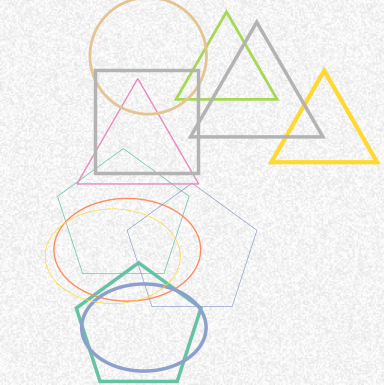[{"shape": "pentagon", "thickness": 2.5, "radius": 0.85, "center": [0.36, 0.147]}, {"shape": "pentagon", "thickness": 0.5, "radius": 0.9, "center": [0.32, 0.435]}, {"shape": "oval", "thickness": 1, "radius": 0.95, "center": [0.331, 0.351]}, {"shape": "pentagon", "thickness": 0.5, "radius": 0.89, "center": [0.499, 0.347]}, {"shape": "oval", "thickness": 2.5, "radius": 0.81, "center": [0.374, 0.149]}, {"shape": "triangle", "thickness": 1, "radius": 0.91, "center": [0.358, 0.613]}, {"shape": "triangle", "thickness": 2, "radius": 0.76, "center": [0.588, 0.818]}, {"shape": "oval", "thickness": 0.5, "radius": 0.88, "center": [0.293, 0.334]}, {"shape": "triangle", "thickness": 3, "radius": 0.79, "center": [0.842, 0.658]}, {"shape": "circle", "thickness": 2, "radius": 0.76, "center": [0.385, 0.855]}, {"shape": "triangle", "thickness": 2.5, "radius": 0.99, "center": [0.667, 0.744]}, {"shape": "square", "thickness": 2.5, "radius": 0.67, "center": [0.381, 0.685]}]